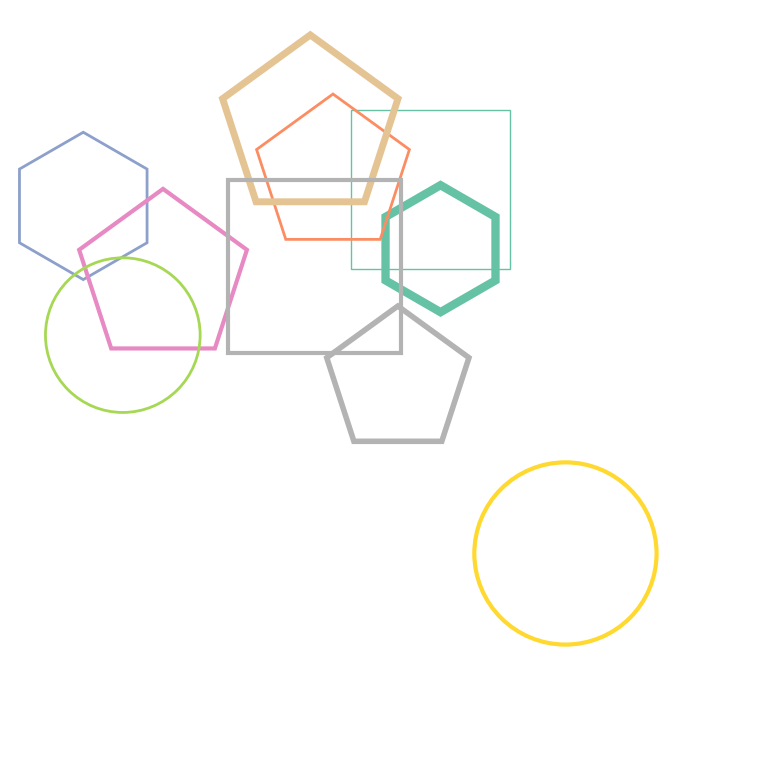[{"shape": "square", "thickness": 0.5, "radius": 0.51, "center": [0.559, 0.754]}, {"shape": "hexagon", "thickness": 3, "radius": 0.41, "center": [0.572, 0.677]}, {"shape": "pentagon", "thickness": 1, "radius": 0.52, "center": [0.432, 0.774]}, {"shape": "hexagon", "thickness": 1, "radius": 0.48, "center": [0.108, 0.733]}, {"shape": "pentagon", "thickness": 1.5, "radius": 0.57, "center": [0.212, 0.64]}, {"shape": "circle", "thickness": 1, "radius": 0.5, "center": [0.159, 0.565]}, {"shape": "circle", "thickness": 1.5, "radius": 0.59, "center": [0.734, 0.281]}, {"shape": "pentagon", "thickness": 2.5, "radius": 0.6, "center": [0.403, 0.835]}, {"shape": "pentagon", "thickness": 2, "radius": 0.49, "center": [0.517, 0.505]}, {"shape": "square", "thickness": 1.5, "radius": 0.56, "center": [0.408, 0.654]}]